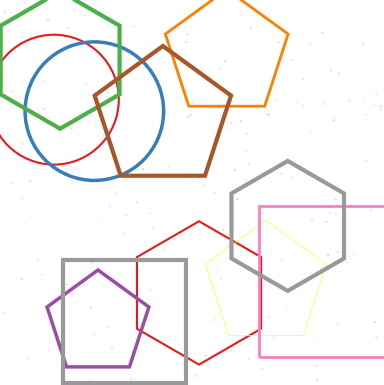[{"shape": "hexagon", "thickness": 1.5, "radius": 0.93, "center": [0.517, 0.239]}, {"shape": "circle", "thickness": 1.5, "radius": 0.84, "center": [0.14, 0.741]}, {"shape": "circle", "thickness": 2.5, "radius": 0.9, "center": [0.245, 0.711]}, {"shape": "hexagon", "thickness": 3, "radius": 0.89, "center": [0.156, 0.844]}, {"shape": "pentagon", "thickness": 2.5, "radius": 0.7, "center": [0.254, 0.16]}, {"shape": "pentagon", "thickness": 2, "radius": 0.84, "center": [0.589, 0.86]}, {"shape": "pentagon", "thickness": 0.5, "radius": 0.83, "center": [0.691, 0.262]}, {"shape": "pentagon", "thickness": 3, "radius": 0.93, "center": [0.423, 0.694]}, {"shape": "square", "thickness": 2, "radius": 0.98, "center": [0.869, 0.268]}, {"shape": "hexagon", "thickness": 3, "radius": 0.84, "center": [0.747, 0.413]}, {"shape": "square", "thickness": 3, "radius": 0.8, "center": [0.322, 0.165]}]